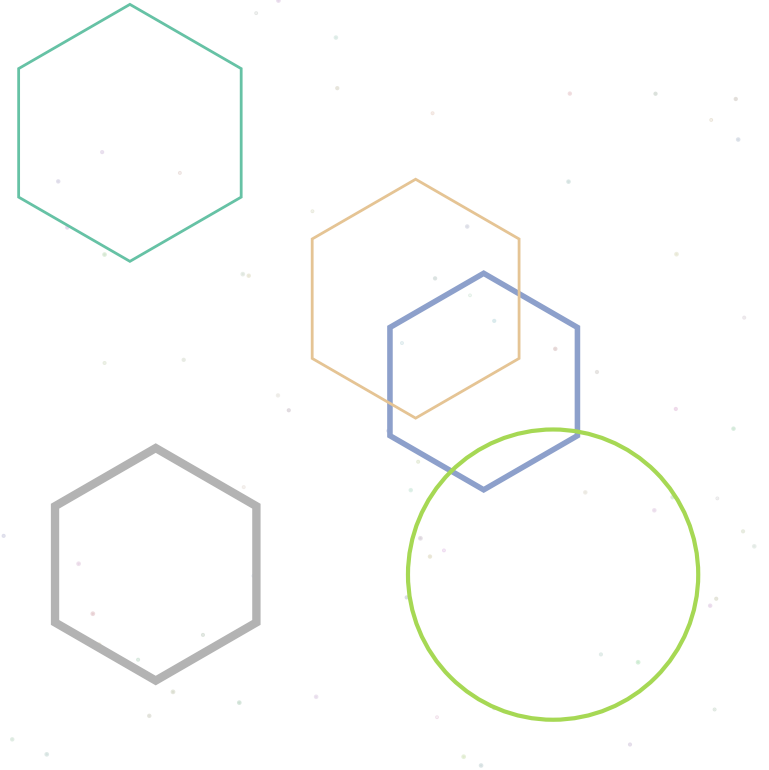[{"shape": "hexagon", "thickness": 1, "radius": 0.83, "center": [0.169, 0.827]}, {"shape": "hexagon", "thickness": 2, "radius": 0.7, "center": [0.628, 0.504]}, {"shape": "circle", "thickness": 1.5, "radius": 0.94, "center": [0.718, 0.254]}, {"shape": "hexagon", "thickness": 1, "radius": 0.78, "center": [0.54, 0.612]}, {"shape": "hexagon", "thickness": 3, "radius": 0.75, "center": [0.202, 0.267]}]